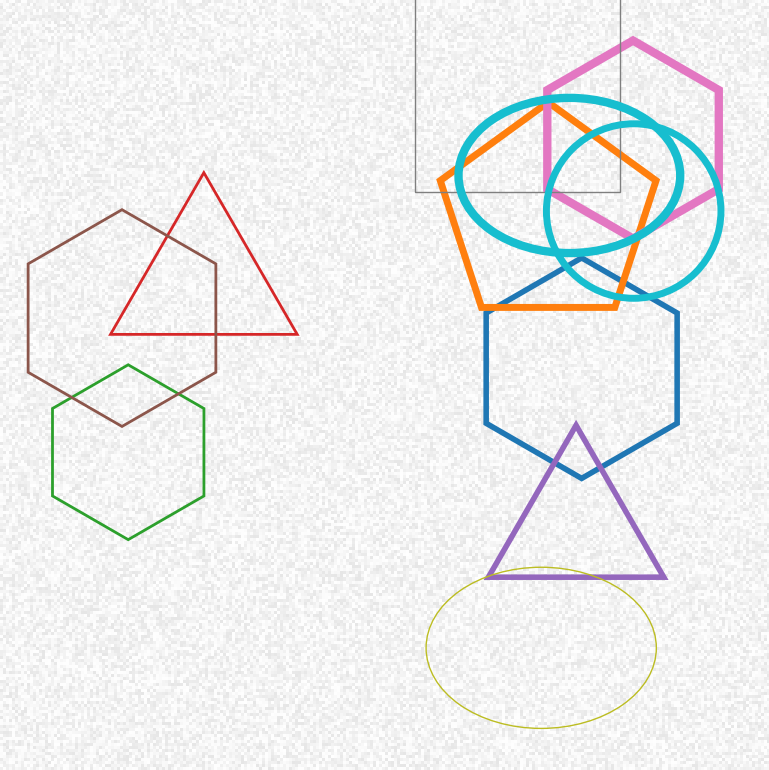[{"shape": "hexagon", "thickness": 2, "radius": 0.72, "center": [0.755, 0.522]}, {"shape": "pentagon", "thickness": 2.5, "radius": 0.74, "center": [0.712, 0.72]}, {"shape": "hexagon", "thickness": 1, "radius": 0.57, "center": [0.167, 0.413]}, {"shape": "triangle", "thickness": 1, "radius": 0.7, "center": [0.265, 0.636]}, {"shape": "triangle", "thickness": 2, "radius": 0.66, "center": [0.748, 0.316]}, {"shape": "hexagon", "thickness": 1, "radius": 0.7, "center": [0.158, 0.587]}, {"shape": "hexagon", "thickness": 3, "radius": 0.64, "center": [0.822, 0.819]}, {"shape": "square", "thickness": 0.5, "radius": 0.67, "center": [0.673, 0.884]}, {"shape": "oval", "thickness": 0.5, "radius": 0.75, "center": [0.703, 0.159]}, {"shape": "circle", "thickness": 2.5, "radius": 0.57, "center": [0.823, 0.726]}, {"shape": "oval", "thickness": 3, "radius": 0.72, "center": [0.739, 0.772]}]